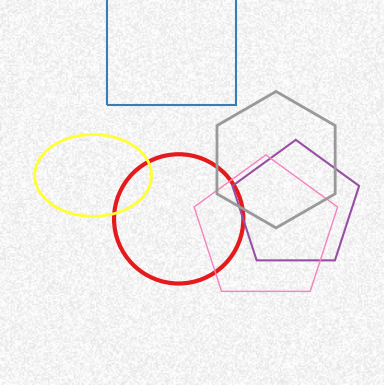[{"shape": "circle", "thickness": 3, "radius": 0.84, "center": [0.464, 0.431]}, {"shape": "square", "thickness": 1.5, "radius": 0.84, "center": [0.446, 0.894]}, {"shape": "pentagon", "thickness": 1.5, "radius": 0.86, "center": [0.768, 0.464]}, {"shape": "oval", "thickness": 2, "radius": 0.76, "center": [0.242, 0.544]}, {"shape": "pentagon", "thickness": 1, "radius": 0.98, "center": [0.691, 0.402]}, {"shape": "hexagon", "thickness": 2, "radius": 0.89, "center": [0.717, 0.585]}]